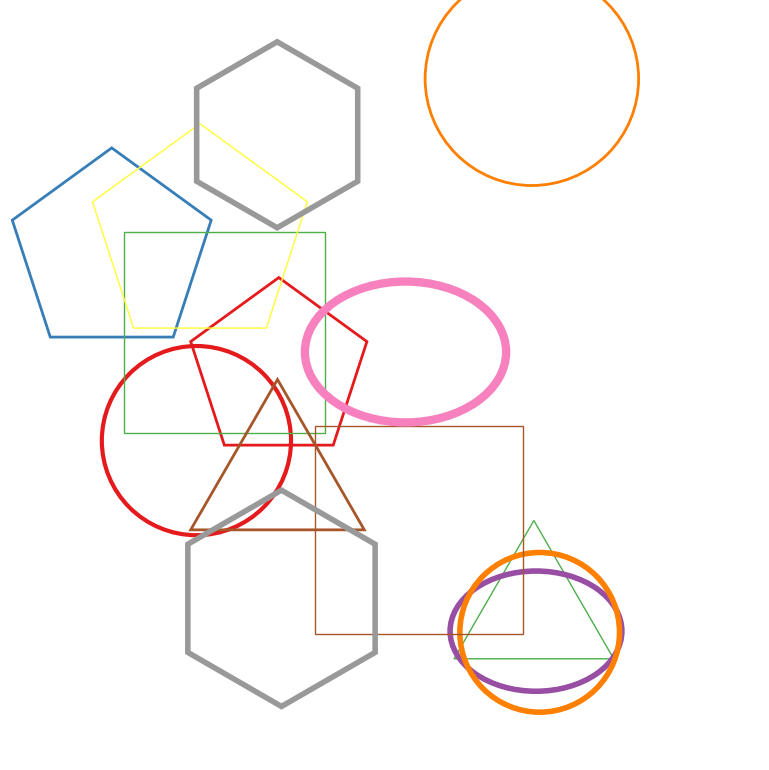[{"shape": "pentagon", "thickness": 1, "radius": 0.6, "center": [0.362, 0.519]}, {"shape": "circle", "thickness": 1.5, "radius": 0.61, "center": [0.255, 0.428]}, {"shape": "pentagon", "thickness": 1, "radius": 0.68, "center": [0.145, 0.672]}, {"shape": "square", "thickness": 0.5, "radius": 0.65, "center": [0.292, 0.568]}, {"shape": "triangle", "thickness": 0.5, "radius": 0.6, "center": [0.693, 0.204]}, {"shape": "oval", "thickness": 2, "radius": 0.56, "center": [0.696, 0.18]}, {"shape": "circle", "thickness": 1, "radius": 0.69, "center": [0.691, 0.898]}, {"shape": "circle", "thickness": 2, "radius": 0.52, "center": [0.701, 0.179]}, {"shape": "pentagon", "thickness": 0.5, "radius": 0.73, "center": [0.26, 0.693]}, {"shape": "square", "thickness": 0.5, "radius": 0.67, "center": [0.544, 0.312]}, {"shape": "triangle", "thickness": 1, "radius": 0.65, "center": [0.36, 0.377]}, {"shape": "oval", "thickness": 3, "radius": 0.65, "center": [0.527, 0.543]}, {"shape": "hexagon", "thickness": 2, "radius": 0.6, "center": [0.36, 0.825]}, {"shape": "hexagon", "thickness": 2, "radius": 0.7, "center": [0.366, 0.223]}]